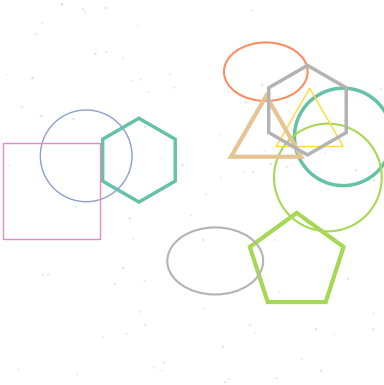[{"shape": "circle", "thickness": 2.5, "radius": 0.63, "center": [0.891, 0.644]}, {"shape": "hexagon", "thickness": 2.5, "radius": 0.54, "center": [0.361, 0.584]}, {"shape": "oval", "thickness": 1.5, "radius": 0.54, "center": [0.69, 0.814]}, {"shape": "circle", "thickness": 1, "radius": 0.6, "center": [0.224, 0.595]}, {"shape": "square", "thickness": 1, "radius": 0.63, "center": [0.134, 0.504]}, {"shape": "circle", "thickness": 1.5, "radius": 0.7, "center": [0.852, 0.539]}, {"shape": "pentagon", "thickness": 3, "radius": 0.64, "center": [0.771, 0.319]}, {"shape": "triangle", "thickness": 1, "radius": 0.5, "center": [0.804, 0.67]}, {"shape": "triangle", "thickness": 3, "radius": 0.53, "center": [0.691, 0.646]}, {"shape": "hexagon", "thickness": 2.5, "radius": 0.58, "center": [0.799, 0.714]}, {"shape": "oval", "thickness": 1.5, "radius": 0.62, "center": [0.559, 0.322]}]